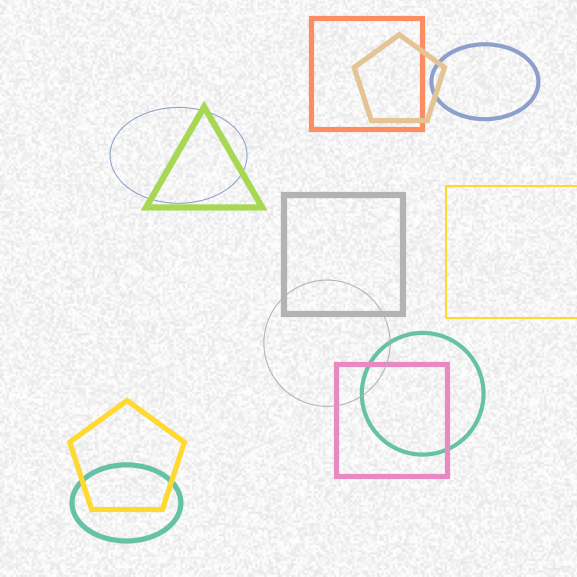[{"shape": "oval", "thickness": 2.5, "radius": 0.47, "center": [0.219, 0.128]}, {"shape": "circle", "thickness": 2, "radius": 0.53, "center": [0.732, 0.317]}, {"shape": "square", "thickness": 2.5, "radius": 0.48, "center": [0.635, 0.872]}, {"shape": "oval", "thickness": 2, "radius": 0.46, "center": [0.84, 0.858]}, {"shape": "oval", "thickness": 0.5, "radius": 0.59, "center": [0.309, 0.73]}, {"shape": "square", "thickness": 2.5, "radius": 0.48, "center": [0.678, 0.272]}, {"shape": "triangle", "thickness": 3, "radius": 0.58, "center": [0.353, 0.698]}, {"shape": "square", "thickness": 1, "radius": 0.57, "center": [0.887, 0.562]}, {"shape": "pentagon", "thickness": 2.5, "radius": 0.52, "center": [0.22, 0.201]}, {"shape": "pentagon", "thickness": 2.5, "radius": 0.41, "center": [0.691, 0.857]}, {"shape": "circle", "thickness": 0.5, "radius": 0.55, "center": [0.566, 0.405]}, {"shape": "square", "thickness": 3, "radius": 0.52, "center": [0.595, 0.559]}]